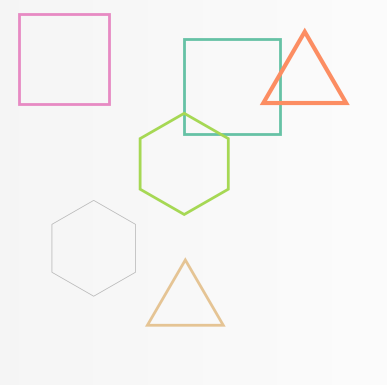[{"shape": "square", "thickness": 2, "radius": 0.62, "center": [0.599, 0.775]}, {"shape": "triangle", "thickness": 3, "radius": 0.62, "center": [0.786, 0.794]}, {"shape": "square", "thickness": 2, "radius": 0.58, "center": [0.165, 0.847]}, {"shape": "hexagon", "thickness": 2, "radius": 0.66, "center": [0.475, 0.574]}, {"shape": "triangle", "thickness": 2, "radius": 0.57, "center": [0.478, 0.212]}, {"shape": "hexagon", "thickness": 0.5, "radius": 0.62, "center": [0.242, 0.355]}]